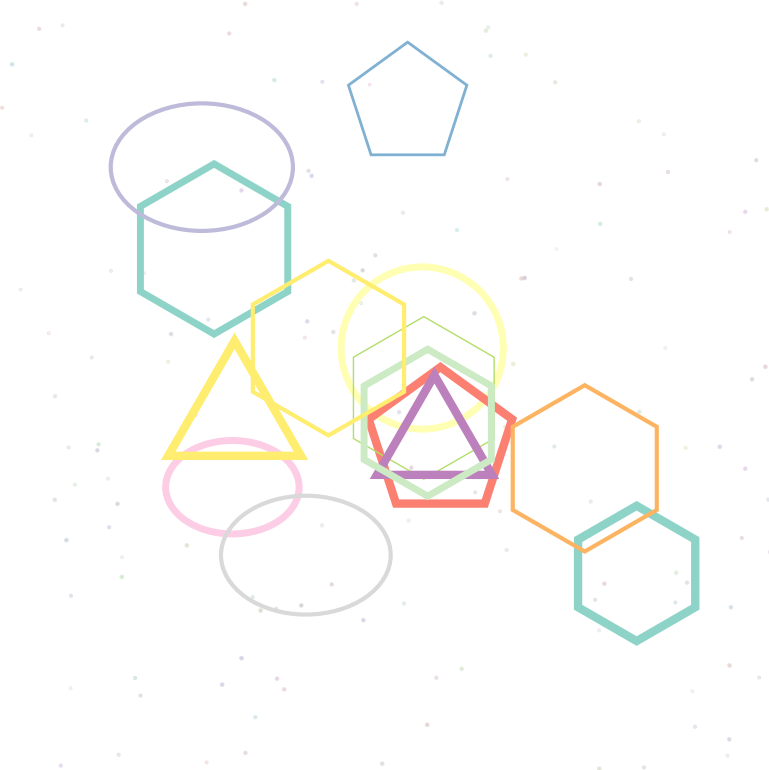[{"shape": "hexagon", "thickness": 3, "radius": 0.44, "center": [0.827, 0.255]}, {"shape": "hexagon", "thickness": 2.5, "radius": 0.55, "center": [0.278, 0.677]}, {"shape": "circle", "thickness": 2.5, "radius": 0.53, "center": [0.548, 0.548]}, {"shape": "oval", "thickness": 1.5, "radius": 0.59, "center": [0.262, 0.783]}, {"shape": "pentagon", "thickness": 3, "radius": 0.49, "center": [0.572, 0.425]}, {"shape": "pentagon", "thickness": 1, "radius": 0.4, "center": [0.529, 0.864]}, {"shape": "hexagon", "thickness": 1.5, "radius": 0.54, "center": [0.759, 0.392]}, {"shape": "hexagon", "thickness": 0.5, "radius": 0.53, "center": [0.55, 0.483]}, {"shape": "oval", "thickness": 2.5, "radius": 0.43, "center": [0.302, 0.367]}, {"shape": "oval", "thickness": 1.5, "radius": 0.55, "center": [0.397, 0.279]}, {"shape": "triangle", "thickness": 3, "radius": 0.43, "center": [0.564, 0.426]}, {"shape": "hexagon", "thickness": 2.5, "radius": 0.48, "center": [0.555, 0.451]}, {"shape": "hexagon", "thickness": 1.5, "radius": 0.57, "center": [0.427, 0.548]}, {"shape": "triangle", "thickness": 3, "radius": 0.5, "center": [0.305, 0.458]}]